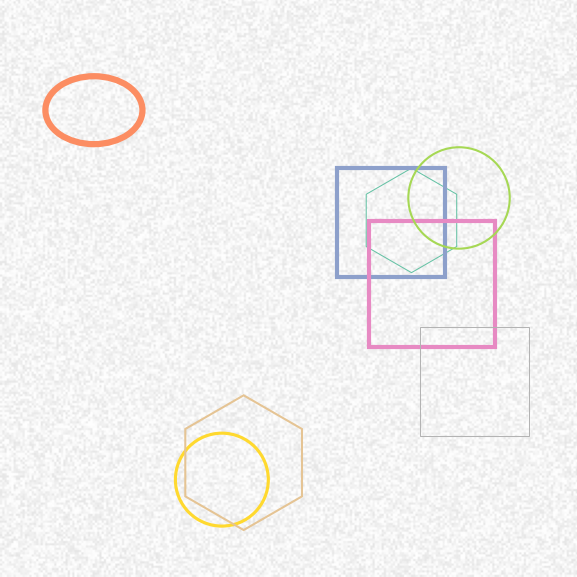[{"shape": "hexagon", "thickness": 0.5, "radius": 0.45, "center": [0.712, 0.617]}, {"shape": "oval", "thickness": 3, "radius": 0.42, "center": [0.163, 0.808]}, {"shape": "square", "thickness": 2, "radius": 0.47, "center": [0.677, 0.614]}, {"shape": "square", "thickness": 2, "radius": 0.55, "center": [0.748, 0.507]}, {"shape": "circle", "thickness": 1, "radius": 0.44, "center": [0.795, 0.656]}, {"shape": "circle", "thickness": 1.5, "radius": 0.4, "center": [0.384, 0.169]}, {"shape": "hexagon", "thickness": 1, "radius": 0.58, "center": [0.422, 0.198]}, {"shape": "square", "thickness": 0.5, "radius": 0.47, "center": [0.822, 0.339]}]